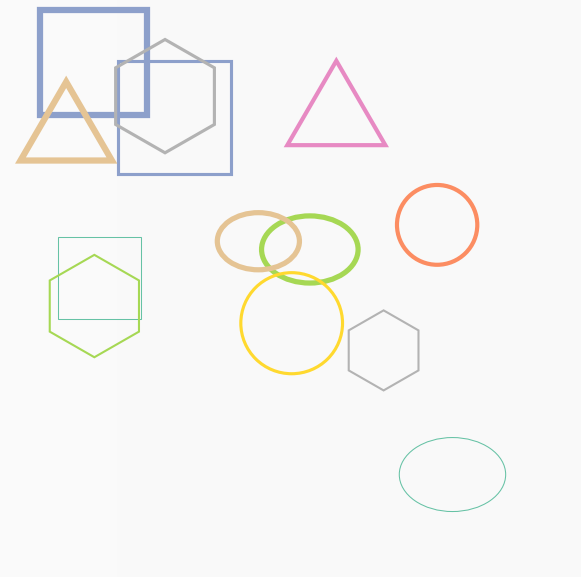[{"shape": "square", "thickness": 0.5, "radius": 0.36, "center": [0.171, 0.517]}, {"shape": "oval", "thickness": 0.5, "radius": 0.46, "center": [0.778, 0.177]}, {"shape": "circle", "thickness": 2, "radius": 0.35, "center": [0.752, 0.61]}, {"shape": "square", "thickness": 3, "radius": 0.46, "center": [0.161, 0.891]}, {"shape": "square", "thickness": 1.5, "radius": 0.49, "center": [0.299, 0.796]}, {"shape": "triangle", "thickness": 2, "radius": 0.49, "center": [0.579, 0.796]}, {"shape": "oval", "thickness": 2.5, "radius": 0.42, "center": [0.533, 0.567]}, {"shape": "hexagon", "thickness": 1, "radius": 0.44, "center": [0.162, 0.469]}, {"shape": "circle", "thickness": 1.5, "radius": 0.44, "center": [0.502, 0.439]}, {"shape": "oval", "thickness": 2.5, "radius": 0.35, "center": [0.445, 0.581]}, {"shape": "triangle", "thickness": 3, "radius": 0.45, "center": [0.114, 0.767]}, {"shape": "hexagon", "thickness": 1, "radius": 0.35, "center": [0.66, 0.392]}, {"shape": "hexagon", "thickness": 1.5, "radius": 0.49, "center": [0.284, 0.833]}]